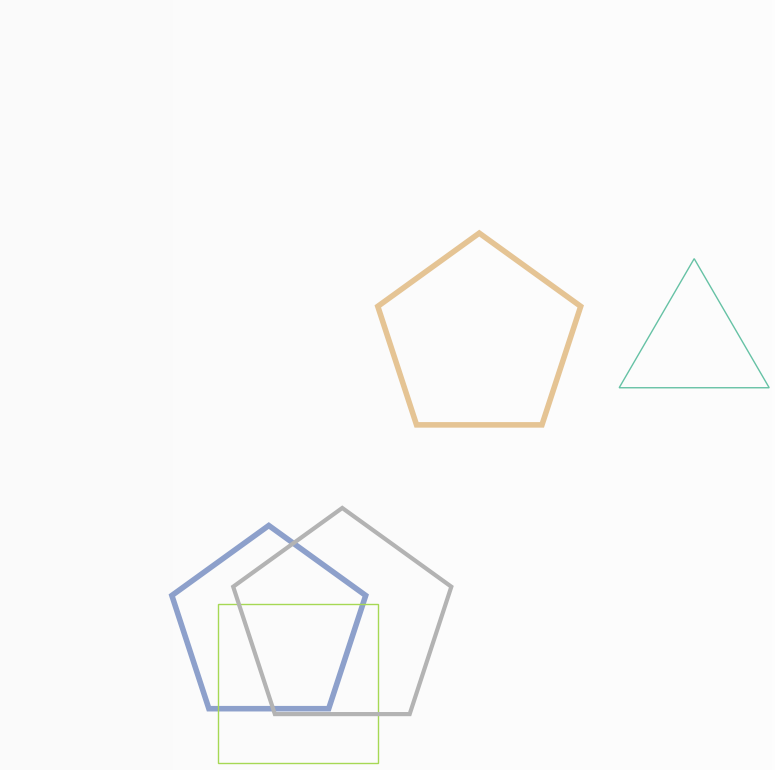[{"shape": "triangle", "thickness": 0.5, "radius": 0.56, "center": [0.896, 0.552]}, {"shape": "pentagon", "thickness": 2, "radius": 0.66, "center": [0.347, 0.186]}, {"shape": "square", "thickness": 0.5, "radius": 0.52, "center": [0.385, 0.112]}, {"shape": "pentagon", "thickness": 2, "radius": 0.69, "center": [0.618, 0.56]}, {"shape": "pentagon", "thickness": 1.5, "radius": 0.74, "center": [0.442, 0.192]}]